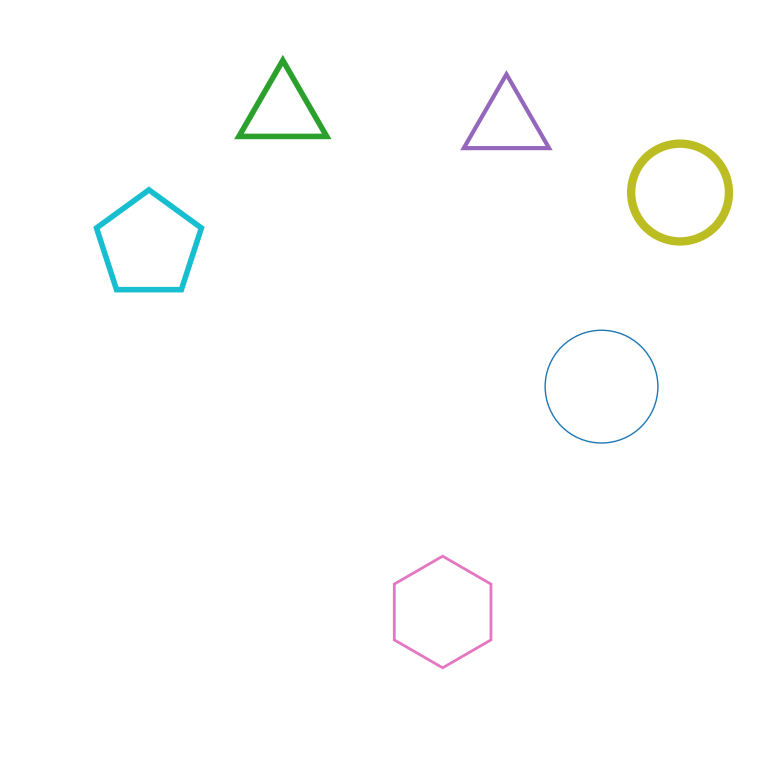[{"shape": "circle", "thickness": 0.5, "radius": 0.37, "center": [0.781, 0.498]}, {"shape": "triangle", "thickness": 2, "radius": 0.33, "center": [0.367, 0.856]}, {"shape": "triangle", "thickness": 1.5, "radius": 0.32, "center": [0.658, 0.84]}, {"shape": "hexagon", "thickness": 1, "radius": 0.36, "center": [0.575, 0.205]}, {"shape": "circle", "thickness": 3, "radius": 0.32, "center": [0.883, 0.75]}, {"shape": "pentagon", "thickness": 2, "radius": 0.36, "center": [0.193, 0.682]}]